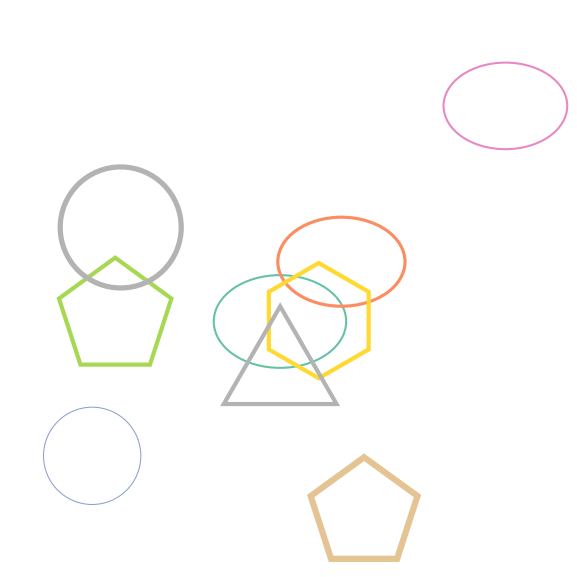[{"shape": "oval", "thickness": 1, "radius": 0.57, "center": [0.485, 0.442]}, {"shape": "oval", "thickness": 1.5, "radius": 0.55, "center": [0.591, 0.546]}, {"shape": "circle", "thickness": 0.5, "radius": 0.42, "center": [0.16, 0.21]}, {"shape": "oval", "thickness": 1, "radius": 0.54, "center": [0.875, 0.816]}, {"shape": "pentagon", "thickness": 2, "radius": 0.51, "center": [0.199, 0.451]}, {"shape": "hexagon", "thickness": 2, "radius": 0.5, "center": [0.552, 0.444]}, {"shape": "pentagon", "thickness": 3, "radius": 0.49, "center": [0.63, 0.11]}, {"shape": "triangle", "thickness": 2, "radius": 0.56, "center": [0.485, 0.356]}, {"shape": "circle", "thickness": 2.5, "radius": 0.52, "center": [0.209, 0.605]}]